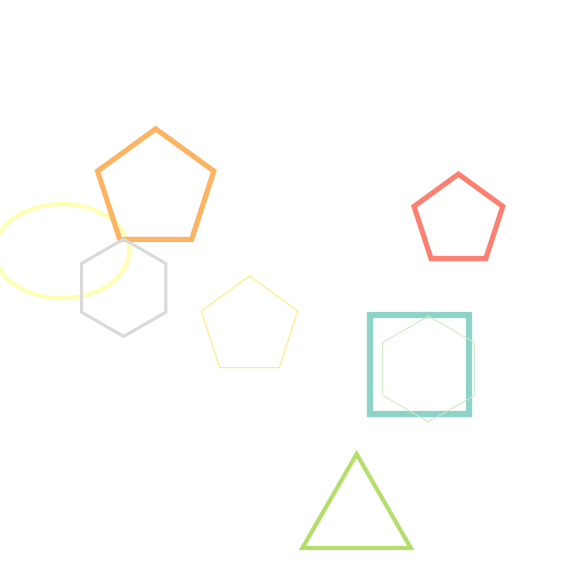[{"shape": "square", "thickness": 3, "radius": 0.43, "center": [0.726, 0.368]}, {"shape": "oval", "thickness": 2, "radius": 0.58, "center": [0.107, 0.564]}, {"shape": "pentagon", "thickness": 2.5, "radius": 0.4, "center": [0.794, 0.617]}, {"shape": "pentagon", "thickness": 2.5, "radius": 0.53, "center": [0.27, 0.67]}, {"shape": "triangle", "thickness": 2, "radius": 0.54, "center": [0.618, 0.104]}, {"shape": "hexagon", "thickness": 1.5, "radius": 0.42, "center": [0.214, 0.501]}, {"shape": "hexagon", "thickness": 0.5, "radius": 0.46, "center": [0.742, 0.36]}, {"shape": "pentagon", "thickness": 0.5, "radius": 0.44, "center": [0.432, 0.433]}]